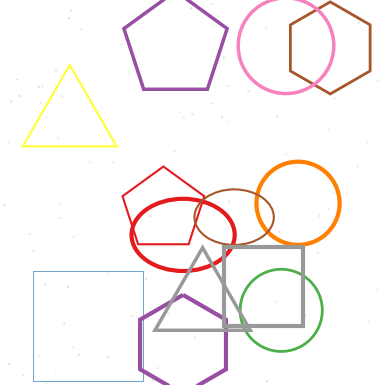[{"shape": "pentagon", "thickness": 1.5, "radius": 0.56, "center": [0.424, 0.456]}, {"shape": "oval", "thickness": 3, "radius": 0.67, "center": [0.476, 0.39]}, {"shape": "square", "thickness": 0.5, "radius": 0.72, "center": [0.228, 0.153]}, {"shape": "circle", "thickness": 2, "radius": 0.53, "center": [0.73, 0.194]}, {"shape": "hexagon", "thickness": 3, "radius": 0.64, "center": [0.475, 0.105]}, {"shape": "pentagon", "thickness": 2.5, "radius": 0.7, "center": [0.456, 0.882]}, {"shape": "circle", "thickness": 3, "radius": 0.54, "center": [0.774, 0.472]}, {"shape": "triangle", "thickness": 1.5, "radius": 0.7, "center": [0.181, 0.69]}, {"shape": "hexagon", "thickness": 2, "radius": 0.6, "center": [0.858, 0.876]}, {"shape": "oval", "thickness": 1.5, "radius": 0.52, "center": [0.608, 0.436]}, {"shape": "circle", "thickness": 2.5, "radius": 0.62, "center": [0.743, 0.881]}, {"shape": "square", "thickness": 3, "radius": 0.51, "center": [0.685, 0.256]}, {"shape": "triangle", "thickness": 2.5, "radius": 0.71, "center": [0.526, 0.214]}]